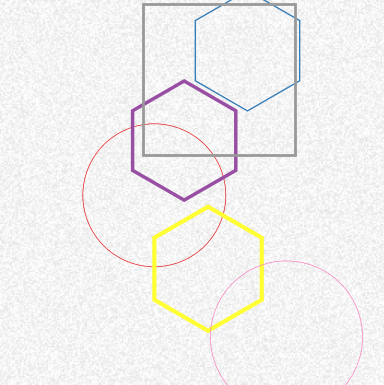[{"shape": "circle", "thickness": 0.5, "radius": 0.93, "center": [0.401, 0.493]}, {"shape": "hexagon", "thickness": 1, "radius": 0.78, "center": [0.643, 0.868]}, {"shape": "hexagon", "thickness": 2.5, "radius": 0.77, "center": [0.478, 0.635]}, {"shape": "hexagon", "thickness": 3, "radius": 0.81, "center": [0.54, 0.302]}, {"shape": "circle", "thickness": 0.5, "radius": 0.99, "center": [0.744, 0.125]}, {"shape": "square", "thickness": 2, "radius": 0.99, "center": [0.57, 0.794]}]